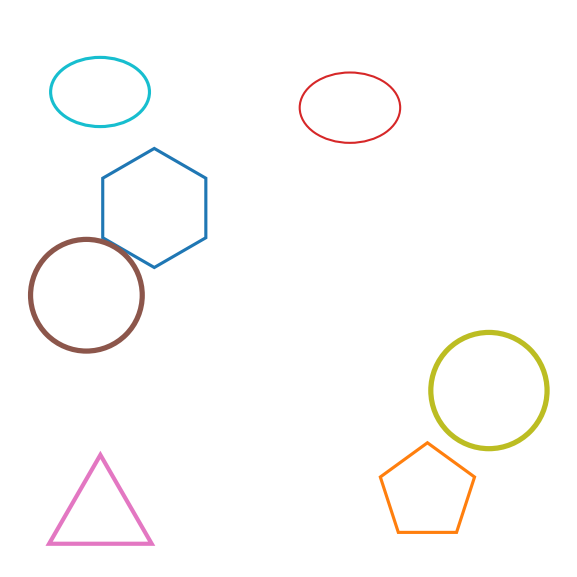[{"shape": "hexagon", "thickness": 1.5, "radius": 0.52, "center": [0.267, 0.639]}, {"shape": "pentagon", "thickness": 1.5, "radius": 0.43, "center": [0.74, 0.147]}, {"shape": "oval", "thickness": 1, "radius": 0.44, "center": [0.606, 0.813]}, {"shape": "circle", "thickness": 2.5, "radius": 0.48, "center": [0.15, 0.488]}, {"shape": "triangle", "thickness": 2, "radius": 0.51, "center": [0.174, 0.109]}, {"shape": "circle", "thickness": 2.5, "radius": 0.5, "center": [0.847, 0.323]}, {"shape": "oval", "thickness": 1.5, "radius": 0.43, "center": [0.173, 0.84]}]